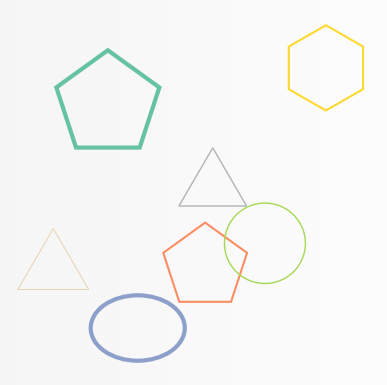[{"shape": "pentagon", "thickness": 3, "radius": 0.7, "center": [0.278, 0.73]}, {"shape": "pentagon", "thickness": 1.5, "radius": 0.57, "center": [0.529, 0.308]}, {"shape": "oval", "thickness": 3, "radius": 0.61, "center": [0.355, 0.148]}, {"shape": "circle", "thickness": 1, "radius": 0.52, "center": [0.684, 0.368]}, {"shape": "hexagon", "thickness": 1.5, "radius": 0.55, "center": [0.841, 0.824]}, {"shape": "triangle", "thickness": 0.5, "radius": 0.53, "center": [0.137, 0.301]}, {"shape": "triangle", "thickness": 1, "radius": 0.5, "center": [0.549, 0.515]}]